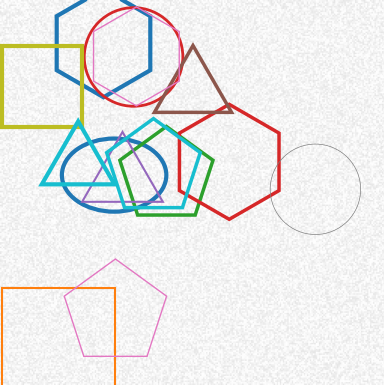[{"shape": "hexagon", "thickness": 3, "radius": 0.7, "center": [0.269, 0.888]}, {"shape": "oval", "thickness": 3, "radius": 0.68, "center": [0.296, 0.545]}, {"shape": "square", "thickness": 1.5, "radius": 0.73, "center": [0.151, 0.106]}, {"shape": "pentagon", "thickness": 2.5, "radius": 0.64, "center": [0.432, 0.544]}, {"shape": "circle", "thickness": 2, "radius": 0.64, "center": [0.347, 0.852]}, {"shape": "hexagon", "thickness": 2.5, "radius": 0.75, "center": [0.595, 0.58]}, {"shape": "triangle", "thickness": 1.5, "radius": 0.6, "center": [0.318, 0.536]}, {"shape": "triangle", "thickness": 2.5, "radius": 0.58, "center": [0.501, 0.766]}, {"shape": "pentagon", "thickness": 1, "radius": 0.7, "center": [0.3, 0.188]}, {"shape": "hexagon", "thickness": 1, "radius": 0.64, "center": [0.354, 0.854]}, {"shape": "circle", "thickness": 0.5, "radius": 0.59, "center": [0.819, 0.508]}, {"shape": "square", "thickness": 3, "radius": 0.52, "center": [0.109, 0.775]}, {"shape": "triangle", "thickness": 3, "radius": 0.55, "center": [0.203, 0.576]}, {"shape": "pentagon", "thickness": 2.5, "radius": 0.64, "center": [0.399, 0.564]}]